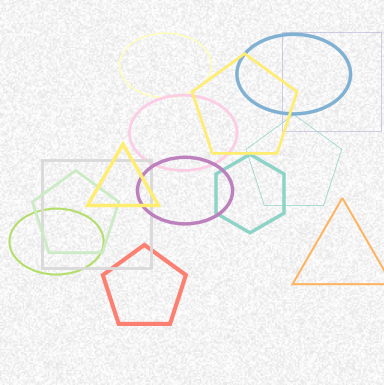[{"shape": "hexagon", "thickness": 2.5, "radius": 0.51, "center": [0.649, 0.497]}, {"shape": "pentagon", "thickness": 0.5, "radius": 0.65, "center": [0.763, 0.572]}, {"shape": "oval", "thickness": 1, "radius": 0.6, "center": [0.43, 0.83]}, {"shape": "square", "thickness": 0.5, "radius": 0.64, "center": [0.861, 0.789]}, {"shape": "pentagon", "thickness": 3, "radius": 0.57, "center": [0.375, 0.25]}, {"shape": "oval", "thickness": 2.5, "radius": 0.74, "center": [0.763, 0.807]}, {"shape": "triangle", "thickness": 1.5, "radius": 0.75, "center": [0.889, 0.337]}, {"shape": "oval", "thickness": 1.5, "radius": 0.61, "center": [0.147, 0.372]}, {"shape": "oval", "thickness": 2, "radius": 0.7, "center": [0.476, 0.655]}, {"shape": "square", "thickness": 2, "radius": 0.7, "center": [0.25, 0.444]}, {"shape": "oval", "thickness": 2.5, "radius": 0.62, "center": [0.481, 0.505]}, {"shape": "pentagon", "thickness": 2, "radius": 0.59, "center": [0.197, 0.439]}, {"shape": "pentagon", "thickness": 2, "radius": 0.72, "center": [0.635, 0.717]}, {"shape": "triangle", "thickness": 2.5, "radius": 0.53, "center": [0.319, 0.519]}]